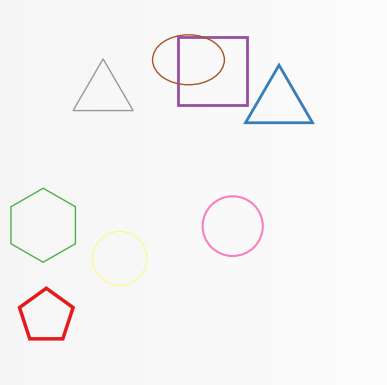[{"shape": "pentagon", "thickness": 2.5, "radius": 0.36, "center": [0.119, 0.179]}, {"shape": "triangle", "thickness": 2, "radius": 0.5, "center": [0.72, 0.731]}, {"shape": "hexagon", "thickness": 1, "radius": 0.48, "center": [0.111, 0.415]}, {"shape": "square", "thickness": 2, "radius": 0.45, "center": [0.548, 0.815]}, {"shape": "circle", "thickness": 0.5, "radius": 0.35, "center": [0.309, 0.329]}, {"shape": "oval", "thickness": 1, "radius": 0.46, "center": [0.486, 0.845]}, {"shape": "circle", "thickness": 1.5, "radius": 0.39, "center": [0.601, 0.413]}, {"shape": "triangle", "thickness": 1, "radius": 0.45, "center": [0.266, 0.758]}]